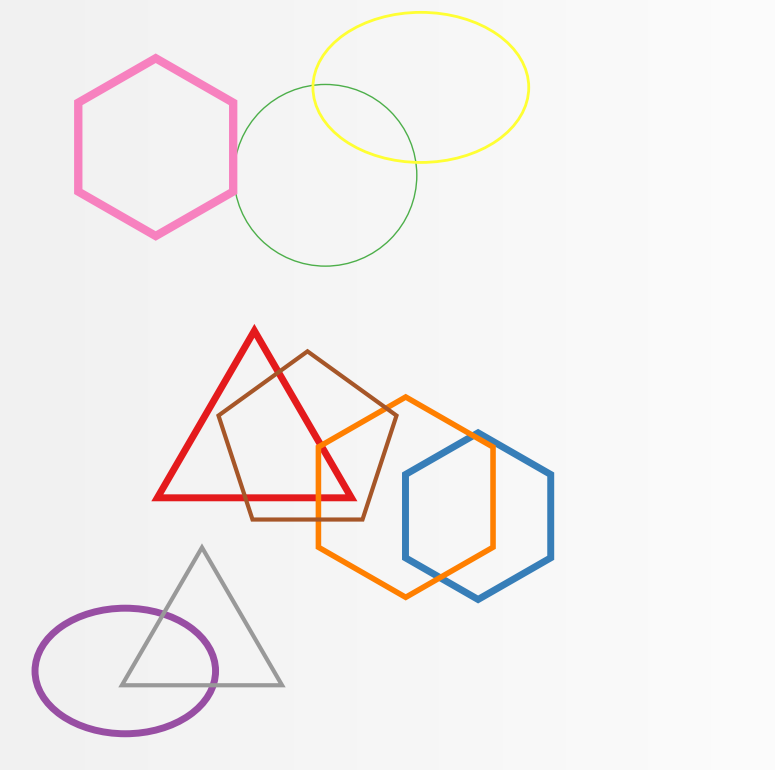[{"shape": "triangle", "thickness": 2.5, "radius": 0.72, "center": [0.328, 0.426]}, {"shape": "hexagon", "thickness": 2.5, "radius": 0.54, "center": [0.617, 0.33]}, {"shape": "circle", "thickness": 0.5, "radius": 0.59, "center": [0.42, 0.772]}, {"shape": "oval", "thickness": 2.5, "radius": 0.58, "center": [0.162, 0.129]}, {"shape": "hexagon", "thickness": 2, "radius": 0.65, "center": [0.524, 0.354]}, {"shape": "oval", "thickness": 1, "radius": 0.7, "center": [0.543, 0.886]}, {"shape": "pentagon", "thickness": 1.5, "radius": 0.6, "center": [0.397, 0.423]}, {"shape": "hexagon", "thickness": 3, "radius": 0.58, "center": [0.201, 0.809]}, {"shape": "triangle", "thickness": 1.5, "radius": 0.6, "center": [0.261, 0.17]}]